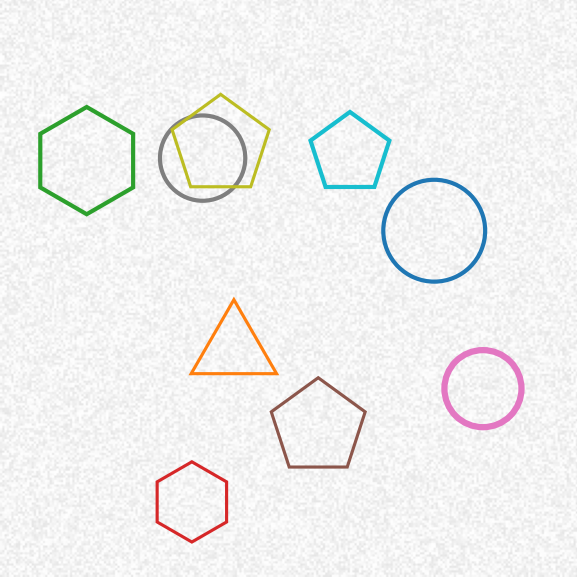[{"shape": "circle", "thickness": 2, "radius": 0.44, "center": [0.752, 0.6]}, {"shape": "triangle", "thickness": 1.5, "radius": 0.43, "center": [0.405, 0.395]}, {"shape": "hexagon", "thickness": 2, "radius": 0.46, "center": [0.15, 0.721]}, {"shape": "hexagon", "thickness": 1.5, "radius": 0.35, "center": [0.332, 0.13]}, {"shape": "pentagon", "thickness": 1.5, "radius": 0.43, "center": [0.551, 0.26]}, {"shape": "circle", "thickness": 3, "radius": 0.33, "center": [0.836, 0.326]}, {"shape": "circle", "thickness": 2, "radius": 0.37, "center": [0.351, 0.725]}, {"shape": "pentagon", "thickness": 1.5, "radius": 0.44, "center": [0.382, 0.747]}, {"shape": "pentagon", "thickness": 2, "radius": 0.36, "center": [0.606, 0.733]}]